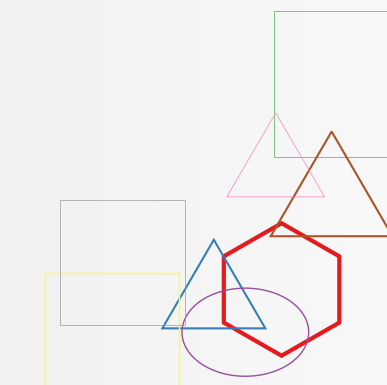[{"shape": "hexagon", "thickness": 3, "radius": 0.86, "center": [0.727, 0.248]}, {"shape": "triangle", "thickness": 1.5, "radius": 0.77, "center": [0.552, 0.224]}, {"shape": "square", "thickness": 0.5, "radius": 0.95, "center": [0.898, 0.783]}, {"shape": "oval", "thickness": 1, "radius": 0.82, "center": [0.633, 0.137]}, {"shape": "square", "thickness": 1, "radius": 0.86, "center": [0.289, 0.118]}, {"shape": "triangle", "thickness": 1.5, "radius": 0.91, "center": [0.856, 0.477]}, {"shape": "triangle", "thickness": 0.5, "radius": 0.73, "center": [0.711, 0.561]}, {"shape": "square", "thickness": 0.5, "radius": 0.81, "center": [0.317, 0.319]}]